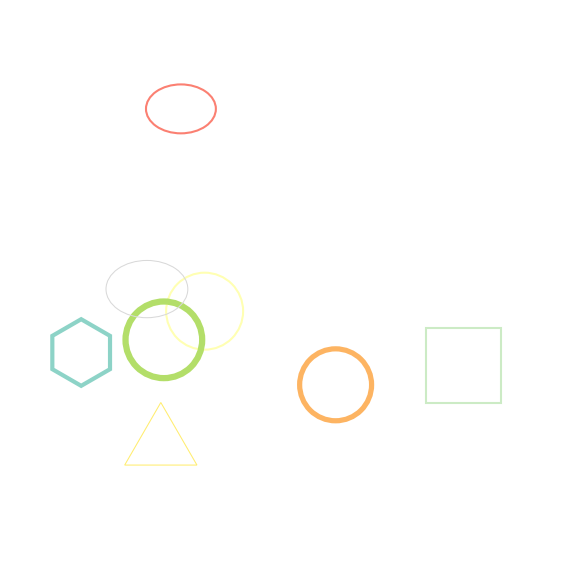[{"shape": "hexagon", "thickness": 2, "radius": 0.29, "center": [0.141, 0.389]}, {"shape": "circle", "thickness": 1, "radius": 0.33, "center": [0.354, 0.46]}, {"shape": "oval", "thickness": 1, "radius": 0.3, "center": [0.313, 0.811]}, {"shape": "circle", "thickness": 2.5, "radius": 0.31, "center": [0.581, 0.333]}, {"shape": "circle", "thickness": 3, "radius": 0.33, "center": [0.284, 0.411]}, {"shape": "oval", "thickness": 0.5, "radius": 0.35, "center": [0.254, 0.499]}, {"shape": "square", "thickness": 1, "radius": 0.32, "center": [0.803, 0.366]}, {"shape": "triangle", "thickness": 0.5, "radius": 0.36, "center": [0.278, 0.23]}]